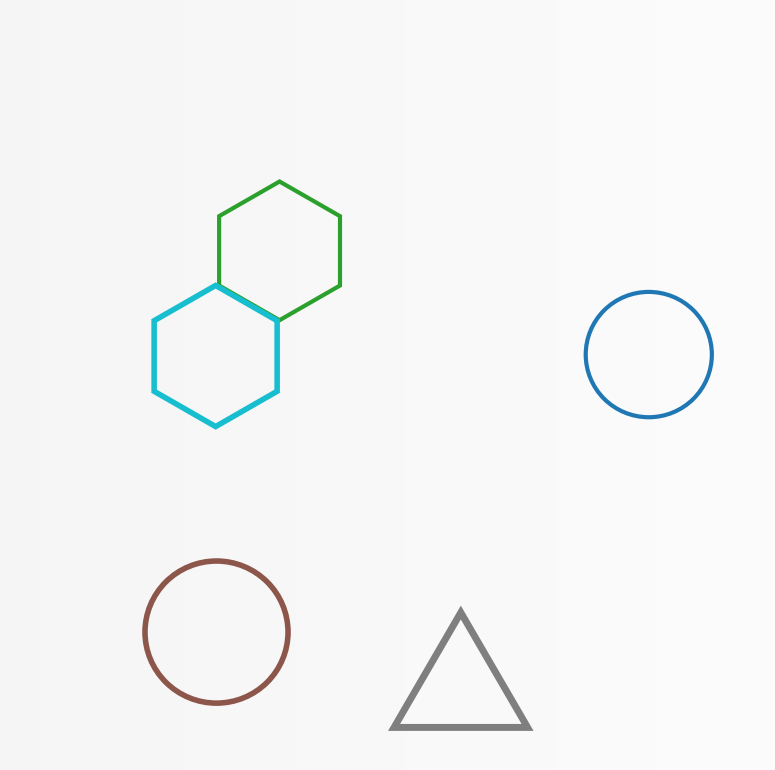[{"shape": "circle", "thickness": 1.5, "radius": 0.41, "center": [0.837, 0.54]}, {"shape": "hexagon", "thickness": 1.5, "radius": 0.45, "center": [0.361, 0.674]}, {"shape": "circle", "thickness": 2, "radius": 0.46, "center": [0.279, 0.179]}, {"shape": "triangle", "thickness": 2.5, "radius": 0.5, "center": [0.595, 0.105]}, {"shape": "hexagon", "thickness": 2, "radius": 0.46, "center": [0.278, 0.538]}]